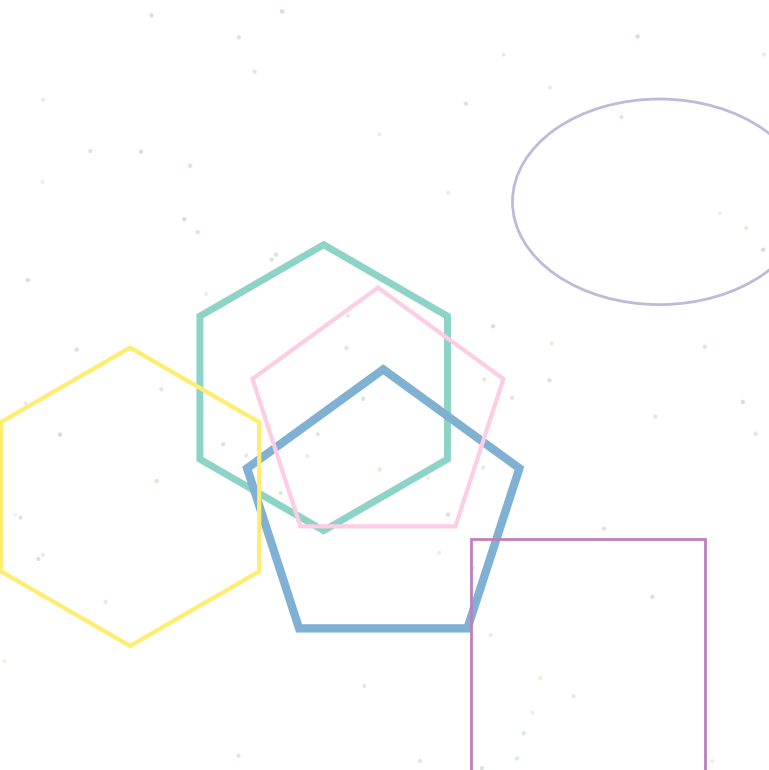[{"shape": "hexagon", "thickness": 2.5, "radius": 0.93, "center": [0.42, 0.497]}, {"shape": "oval", "thickness": 1, "radius": 0.95, "center": [0.856, 0.738]}, {"shape": "pentagon", "thickness": 3, "radius": 0.93, "center": [0.498, 0.334]}, {"shape": "pentagon", "thickness": 1.5, "radius": 0.86, "center": [0.491, 0.455]}, {"shape": "square", "thickness": 1, "radius": 0.76, "center": [0.764, 0.148]}, {"shape": "hexagon", "thickness": 1.5, "radius": 0.97, "center": [0.169, 0.355]}]